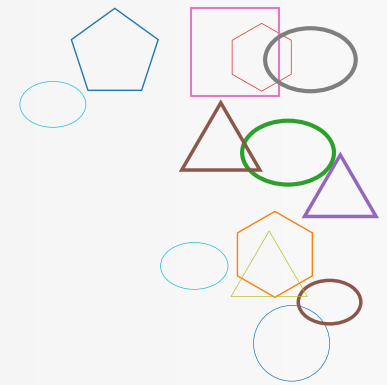[{"shape": "pentagon", "thickness": 1, "radius": 0.59, "center": [0.296, 0.861]}, {"shape": "circle", "thickness": 0.5, "radius": 0.49, "center": [0.753, 0.108]}, {"shape": "hexagon", "thickness": 1, "radius": 0.56, "center": [0.709, 0.339]}, {"shape": "oval", "thickness": 3, "radius": 0.59, "center": [0.743, 0.604]}, {"shape": "hexagon", "thickness": 0.5, "radius": 0.44, "center": [0.675, 0.851]}, {"shape": "triangle", "thickness": 2.5, "radius": 0.53, "center": [0.878, 0.491]}, {"shape": "oval", "thickness": 2.5, "radius": 0.4, "center": [0.85, 0.215]}, {"shape": "triangle", "thickness": 2.5, "radius": 0.58, "center": [0.57, 0.617]}, {"shape": "square", "thickness": 1.5, "radius": 0.57, "center": [0.606, 0.864]}, {"shape": "oval", "thickness": 3, "radius": 0.58, "center": [0.801, 0.845]}, {"shape": "triangle", "thickness": 0.5, "radius": 0.57, "center": [0.695, 0.287]}, {"shape": "oval", "thickness": 0.5, "radius": 0.43, "center": [0.501, 0.309]}, {"shape": "oval", "thickness": 0.5, "radius": 0.43, "center": [0.136, 0.729]}]